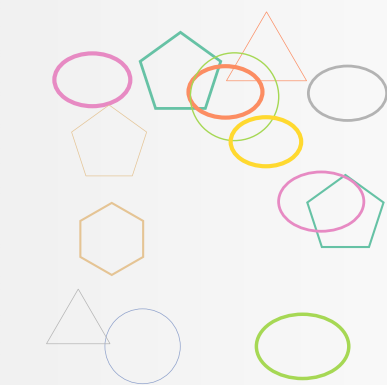[{"shape": "pentagon", "thickness": 2, "radius": 0.55, "center": [0.466, 0.807]}, {"shape": "pentagon", "thickness": 1.5, "radius": 0.52, "center": [0.891, 0.442]}, {"shape": "oval", "thickness": 3, "radius": 0.48, "center": [0.582, 0.761]}, {"shape": "triangle", "thickness": 0.5, "radius": 0.6, "center": [0.688, 0.85]}, {"shape": "circle", "thickness": 0.5, "radius": 0.49, "center": [0.368, 0.101]}, {"shape": "oval", "thickness": 2, "radius": 0.55, "center": [0.829, 0.476]}, {"shape": "oval", "thickness": 3, "radius": 0.49, "center": [0.238, 0.793]}, {"shape": "oval", "thickness": 2.5, "radius": 0.6, "center": [0.781, 0.1]}, {"shape": "circle", "thickness": 1, "radius": 0.57, "center": [0.605, 0.749]}, {"shape": "oval", "thickness": 3, "radius": 0.46, "center": [0.686, 0.632]}, {"shape": "hexagon", "thickness": 1.5, "radius": 0.47, "center": [0.288, 0.379]}, {"shape": "pentagon", "thickness": 0.5, "radius": 0.51, "center": [0.282, 0.625]}, {"shape": "oval", "thickness": 2, "radius": 0.5, "center": [0.897, 0.758]}, {"shape": "triangle", "thickness": 0.5, "radius": 0.47, "center": [0.202, 0.154]}]